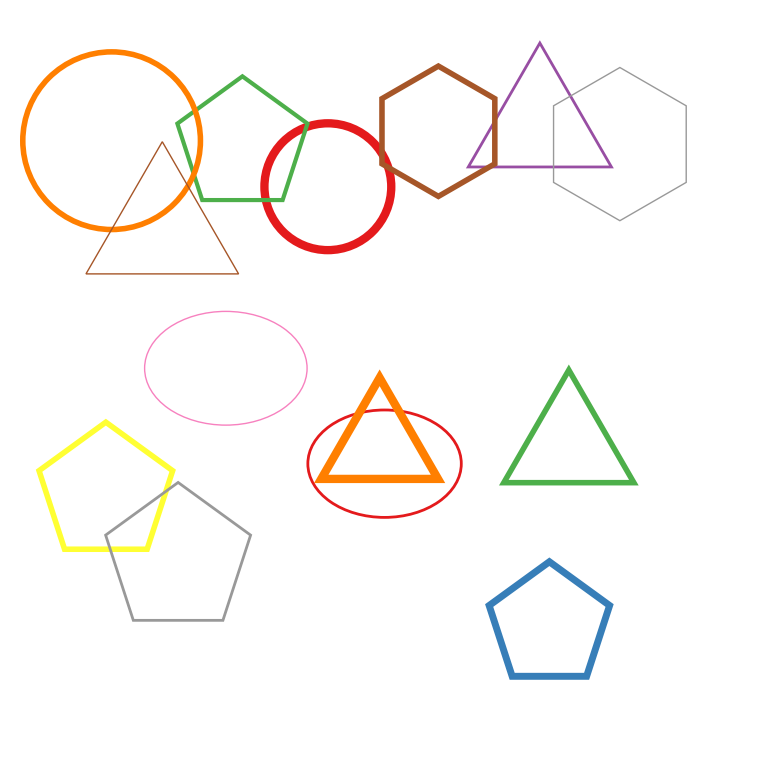[{"shape": "circle", "thickness": 3, "radius": 0.41, "center": [0.426, 0.758]}, {"shape": "oval", "thickness": 1, "radius": 0.5, "center": [0.499, 0.398]}, {"shape": "pentagon", "thickness": 2.5, "radius": 0.41, "center": [0.713, 0.188]}, {"shape": "pentagon", "thickness": 1.5, "radius": 0.44, "center": [0.315, 0.812]}, {"shape": "triangle", "thickness": 2, "radius": 0.49, "center": [0.739, 0.422]}, {"shape": "triangle", "thickness": 1, "radius": 0.54, "center": [0.701, 0.837]}, {"shape": "circle", "thickness": 2, "radius": 0.58, "center": [0.145, 0.817]}, {"shape": "triangle", "thickness": 3, "radius": 0.44, "center": [0.493, 0.422]}, {"shape": "pentagon", "thickness": 2, "radius": 0.46, "center": [0.137, 0.361]}, {"shape": "triangle", "thickness": 0.5, "radius": 0.57, "center": [0.211, 0.702]}, {"shape": "hexagon", "thickness": 2, "radius": 0.42, "center": [0.569, 0.83]}, {"shape": "oval", "thickness": 0.5, "radius": 0.53, "center": [0.293, 0.522]}, {"shape": "pentagon", "thickness": 1, "radius": 0.49, "center": [0.231, 0.274]}, {"shape": "hexagon", "thickness": 0.5, "radius": 0.5, "center": [0.805, 0.813]}]